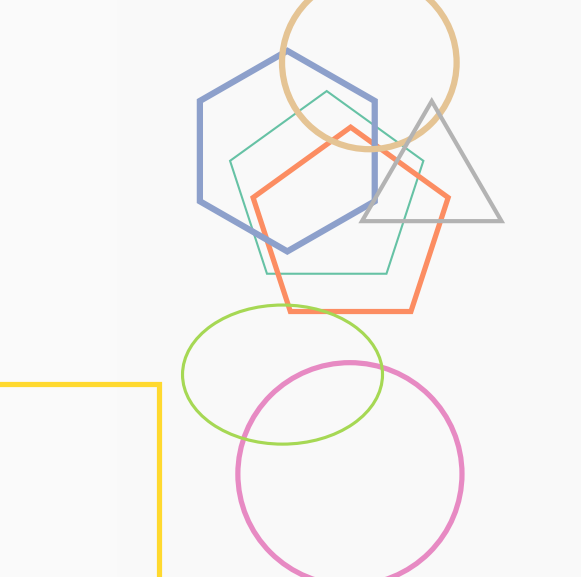[{"shape": "pentagon", "thickness": 1, "radius": 0.87, "center": [0.562, 0.667]}, {"shape": "pentagon", "thickness": 2.5, "radius": 0.88, "center": [0.603, 0.602]}, {"shape": "hexagon", "thickness": 3, "radius": 0.87, "center": [0.494, 0.737]}, {"shape": "circle", "thickness": 2.5, "radius": 0.96, "center": [0.602, 0.178]}, {"shape": "oval", "thickness": 1.5, "radius": 0.86, "center": [0.486, 0.351]}, {"shape": "square", "thickness": 2.5, "radius": 0.86, "center": [0.101, 0.163]}, {"shape": "circle", "thickness": 3, "radius": 0.75, "center": [0.635, 0.891]}, {"shape": "triangle", "thickness": 2, "radius": 0.69, "center": [0.743, 0.685]}]